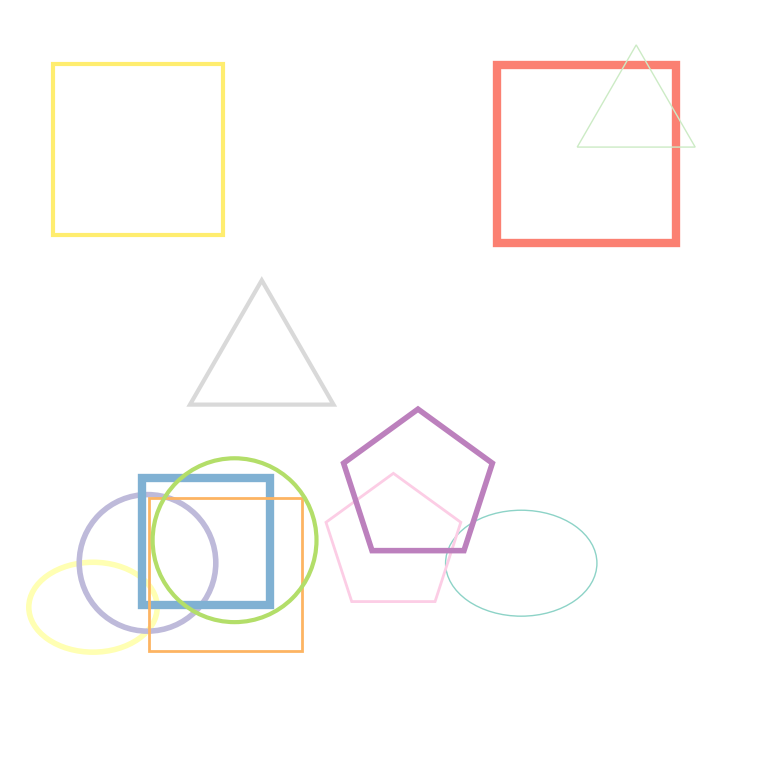[{"shape": "oval", "thickness": 0.5, "radius": 0.49, "center": [0.677, 0.269]}, {"shape": "oval", "thickness": 2, "radius": 0.42, "center": [0.121, 0.211]}, {"shape": "circle", "thickness": 2, "radius": 0.44, "center": [0.192, 0.269]}, {"shape": "square", "thickness": 3, "radius": 0.58, "center": [0.762, 0.8]}, {"shape": "square", "thickness": 3, "radius": 0.41, "center": [0.267, 0.297]}, {"shape": "square", "thickness": 1, "radius": 0.5, "center": [0.293, 0.254]}, {"shape": "circle", "thickness": 1.5, "radius": 0.53, "center": [0.305, 0.298]}, {"shape": "pentagon", "thickness": 1, "radius": 0.46, "center": [0.511, 0.293]}, {"shape": "triangle", "thickness": 1.5, "radius": 0.54, "center": [0.34, 0.528]}, {"shape": "pentagon", "thickness": 2, "radius": 0.51, "center": [0.543, 0.367]}, {"shape": "triangle", "thickness": 0.5, "radius": 0.44, "center": [0.826, 0.853]}, {"shape": "square", "thickness": 1.5, "radius": 0.55, "center": [0.179, 0.806]}]